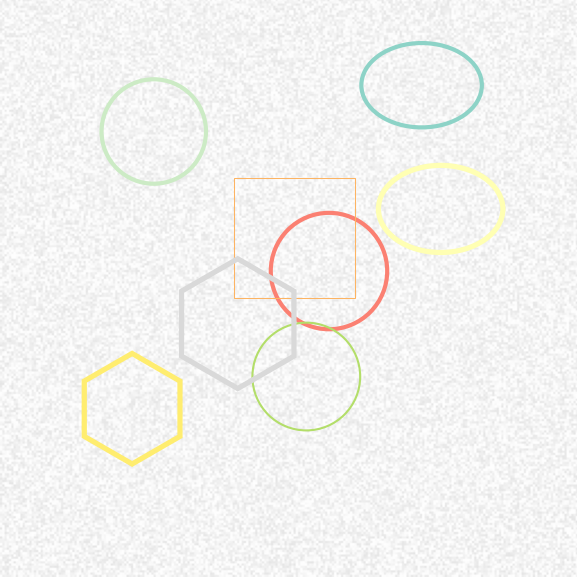[{"shape": "oval", "thickness": 2, "radius": 0.52, "center": [0.73, 0.852]}, {"shape": "oval", "thickness": 2.5, "radius": 0.54, "center": [0.763, 0.637]}, {"shape": "circle", "thickness": 2, "radius": 0.5, "center": [0.57, 0.53]}, {"shape": "square", "thickness": 0.5, "radius": 0.52, "center": [0.51, 0.587]}, {"shape": "circle", "thickness": 1, "radius": 0.47, "center": [0.53, 0.347]}, {"shape": "hexagon", "thickness": 2.5, "radius": 0.56, "center": [0.412, 0.439]}, {"shape": "circle", "thickness": 2, "radius": 0.45, "center": [0.266, 0.771]}, {"shape": "hexagon", "thickness": 2.5, "radius": 0.48, "center": [0.229, 0.291]}]